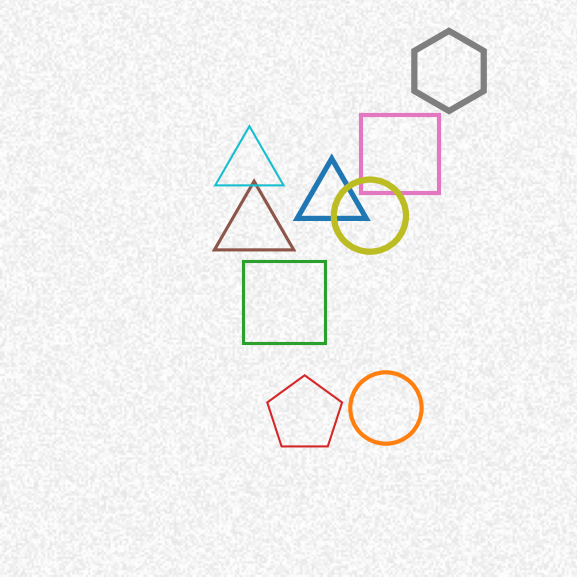[{"shape": "triangle", "thickness": 2.5, "radius": 0.35, "center": [0.574, 0.655]}, {"shape": "circle", "thickness": 2, "radius": 0.31, "center": [0.668, 0.293]}, {"shape": "square", "thickness": 1.5, "radius": 0.35, "center": [0.492, 0.476]}, {"shape": "pentagon", "thickness": 1, "radius": 0.34, "center": [0.528, 0.281]}, {"shape": "triangle", "thickness": 1.5, "radius": 0.4, "center": [0.44, 0.606]}, {"shape": "square", "thickness": 2, "radius": 0.33, "center": [0.693, 0.733]}, {"shape": "hexagon", "thickness": 3, "radius": 0.35, "center": [0.778, 0.876]}, {"shape": "circle", "thickness": 3, "radius": 0.31, "center": [0.641, 0.626]}, {"shape": "triangle", "thickness": 1, "radius": 0.34, "center": [0.432, 0.712]}]